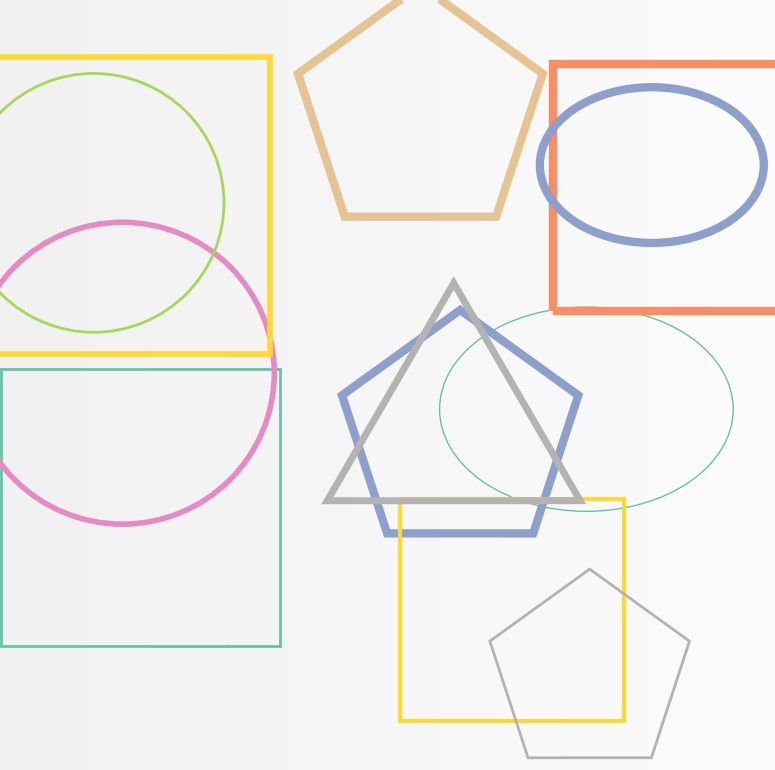[{"shape": "square", "thickness": 1, "radius": 0.9, "center": [0.182, 0.341]}, {"shape": "oval", "thickness": 0.5, "radius": 0.95, "center": [0.757, 0.469]}, {"shape": "square", "thickness": 3, "radius": 0.8, "center": [0.874, 0.757]}, {"shape": "oval", "thickness": 3, "radius": 0.72, "center": [0.841, 0.786]}, {"shape": "pentagon", "thickness": 3, "radius": 0.8, "center": [0.594, 0.437]}, {"shape": "circle", "thickness": 2, "radius": 0.98, "center": [0.158, 0.515]}, {"shape": "circle", "thickness": 1, "radius": 0.84, "center": [0.121, 0.737]}, {"shape": "square", "thickness": 2, "radius": 0.96, "center": [0.156, 0.733]}, {"shape": "square", "thickness": 1.5, "radius": 0.72, "center": [0.661, 0.208]}, {"shape": "pentagon", "thickness": 3, "radius": 0.83, "center": [0.542, 0.853]}, {"shape": "triangle", "thickness": 2.5, "radius": 0.94, "center": [0.585, 0.444]}, {"shape": "pentagon", "thickness": 1, "radius": 0.68, "center": [0.761, 0.125]}]